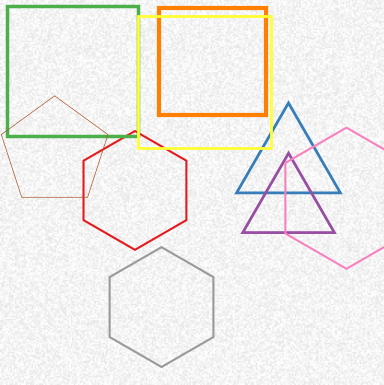[{"shape": "hexagon", "thickness": 1.5, "radius": 0.77, "center": [0.351, 0.505]}, {"shape": "triangle", "thickness": 2, "radius": 0.78, "center": [0.749, 0.577]}, {"shape": "square", "thickness": 2.5, "radius": 0.85, "center": [0.188, 0.815]}, {"shape": "triangle", "thickness": 2, "radius": 0.69, "center": [0.75, 0.465]}, {"shape": "square", "thickness": 3, "radius": 0.7, "center": [0.552, 0.84]}, {"shape": "square", "thickness": 2, "radius": 0.86, "center": [0.531, 0.787]}, {"shape": "pentagon", "thickness": 0.5, "radius": 0.73, "center": [0.142, 0.605]}, {"shape": "hexagon", "thickness": 1.5, "radius": 0.92, "center": [0.9, 0.485]}, {"shape": "hexagon", "thickness": 1.5, "radius": 0.78, "center": [0.42, 0.202]}]